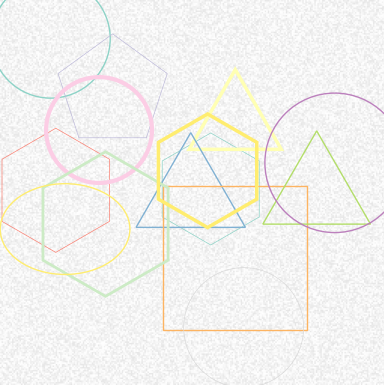[{"shape": "circle", "thickness": 1, "radius": 0.77, "center": [0.132, 0.9]}, {"shape": "hexagon", "thickness": 0.5, "radius": 0.73, "center": [0.547, 0.509]}, {"shape": "triangle", "thickness": 2.5, "radius": 0.69, "center": [0.611, 0.681]}, {"shape": "pentagon", "thickness": 0.5, "radius": 0.75, "center": [0.293, 0.763]}, {"shape": "hexagon", "thickness": 0.5, "radius": 0.81, "center": [0.145, 0.506]}, {"shape": "triangle", "thickness": 1, "radius": 0.82, "center": [0.495, 0.491]}, {"shape": "square", "thickness": 1, "radius": 0.94, "center": [0.61, 0.331]}, {"shape": "triangle", "thickness": 1, "radius": 0.81, "center": [0.823, 0.499]}, {"shape": "circle", "thickness": 3, "radius": 0.69, "center": [0.257, 0.662]}, {"shape": "circle", "thickness": 0.5, "radius": 0.78, "center": [0.633, 0.149]}, {"shape": "circle", "thickness": 1, "radius": 0.91, "center": [0.869, 0.577]}, {"shape": "hexagon", "thickness": 2, "radius": 0.94, "center": [0.274, 0.418]}, {"shape": "hexagon", "thickness": 2.5, "radius": 0.74, "center": [0.539, 0.556]}, {"shape": "oval", "thickness": 1, "radius": 0.84, "center": [0.169, 0.405]}]